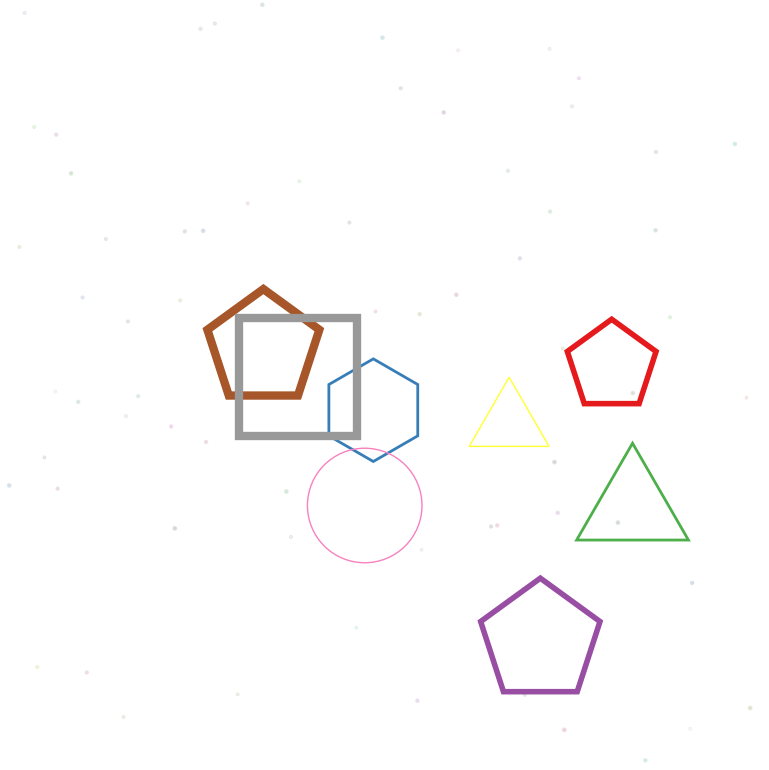[{"shape": "pentagon", "thickness": 2, "radius": 0.3, "center": [0.794, 0.525]}, {"shape": "hexagon", "thickness": 1, "radius": 0.33, "center": [0.485, 0.467]}, {"shape": "triangle", "thickness": 1, "radius": 0.42, "center": [0.821, 0.341]}, {"shape": "pentagon", "thickness": 2, "radius": 0.41, "center": [0.702, 0.168]}, {"shape": "triangle", "thickness": 0.5, "radius": 0.3, "center": [0.661, 0.45]}, {"shape": "pentagon", "thickness": 3, "radius": 0.38, "center": [0.342, 0.548]}, {"shape": "circle", "thickness": 0.5, "radius": 0.37, "center": [0.474, 0.344]}, {"shape": "square", "thickness": 3, "radius": 0.38, "center": [0.387, 0.51]}]